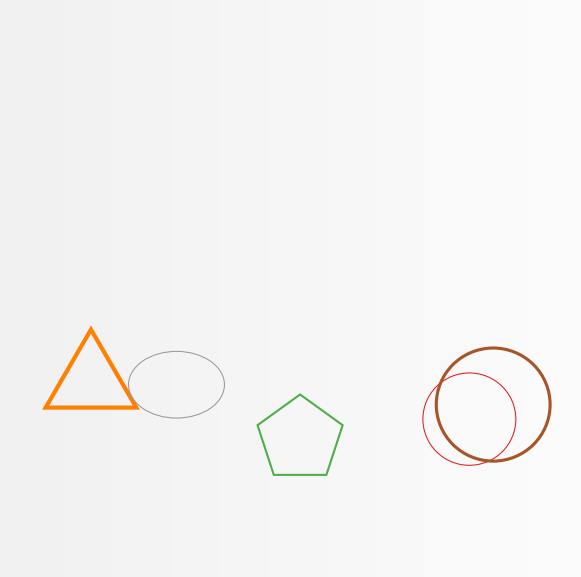[{"shape": "circle", "thickness": 0.5, "radius": 0.4, "center": [0.808, 0.273]}, {"shape": "pentagon", "thickness": 1, "radius": 0.38, "center": [0.516, 0.239]}, {"shape": "triangle", "thickness": 2, "radius": 0.45, "center": [0.157, 0.338]}, {"shape": "circle", "thickness": 1.5, "radius": 0.49, "center": [0.849, 0.299]}, {"shape": "oval", "thickness": 0.5, "radius": 0.41, "center": [0.304, 0.333]}]